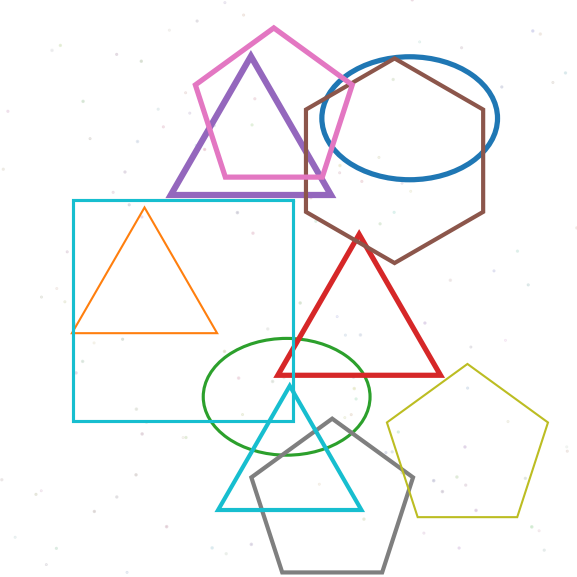[{"shape": "oval", "thickness": 2.5, "radius": 0.76, "center": [0.709, 0.794]}, {"shape": "triangle", "thickness": 1, "radius": 0.73, "center": [0.25, 0.495]}, {"shape": "oval", "thickness": 1.5, "radius": 0.72, "center": [0.496, 0.312]}, {"shape": "triangle", "thickness": 2.5, "radius": 0.81, "center": [0.622, 0.431]}, {"shape": "triangle", "thickness": 3, "radius": 0.8, "center": [0.434, 0.742]}, {"shape": "hexagon", "thickness": 2, "radius": 0.89, "center": [0.683, 0.721]}, {"shape": "pentagon", "thickness": 2.5, "radius": 0.71, "center": [0.474, 0.808]}, {"shape": "pentagon", "thickness": 2, "radius": 0.74, "center": [0.575, 0.127]}, {"shape": "pentagon", "thickness": 1, "radius": 0.73, "center": [0.809, 0.222]}, {"shape": "square", "thickness": 1.5, "radius": 0.95, "center": [0.317, 0.461]}, {"shape": "triangle", "thickness": 2, "radius": 0.72, "center": [0.502, 0.188]}]